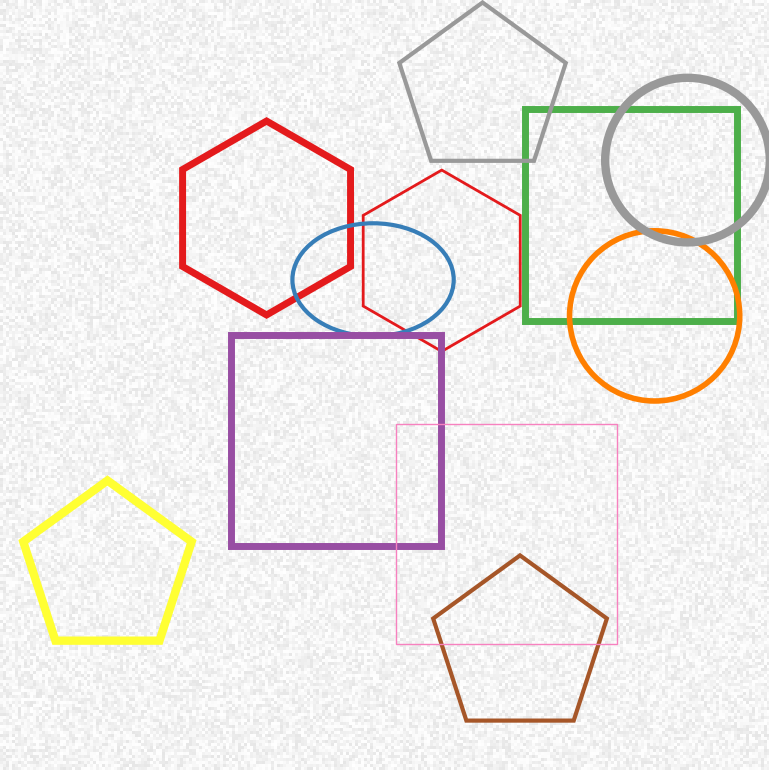[{"shape": "hexagon", "thickness": 1, "radius": 0.59, "center": [0.574, 0.661]}, {"shape": "hexagon", "thickness": 2.5, "radius": 0.63, "center": [0.346, 0.717]}, {"shape": "oval", "thickness": 1.5, "radius": 0.52, "center": [0.484, 0.637]}, {"shape": "square", "thickness": 2.5, "radius": 0.69, "center": [0.82, 0.721]}, {"shape": "square", "thickness": 2.5, "radius": 0.68, "center": [0.436, 0.428]}, {"shape": "circle", "thickness": 2, "radius": 0.55, "center": [0.85, 0.59]}, {"shape": "pentagon", "thickness": 3, "radius": 0.57, "center": [0.14, 0.261]}, {"shape": "pentagon", "thickness": 1.5, "radius": 0.59, "center": [0.675, 0.16]}, {"shape": "square", "thickness": 0.5, "radius": 0.71, "center": [0.658, 0.306]}, {"shape": "pentagon", "thickness": 1.5, "radius": 0.57, "center": [0.627, 0.883]}, {"shape": "circle", "thickness": 3, "radius": 0.53, "center": [0.893, 0.792]}]